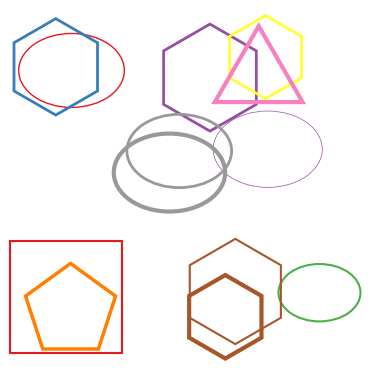[{"shape": "oval", "thickness": 1, "radius": 0.69, "center": [0.186, 0.817]}, {"shape": "square", "thickness": 1.5, "radius": 0.73, "center": [0.172, 0.228]}, {"shape": "hexagon", "thickness": 2, "radius": 0.63, "center": [0.145, 0.826]}, {"shape": "oval", "thickness": 1.5, "radius": 0.53, "center": [0.83, 0.24]}, {"shape": "hexagon", "thickness": 2, "radius": 0.69, "center": [0.545, 0.798]}, {"shape": "oval", "thickness": 0.5, "radius": 0.71, "center": [0.695, 0.612]}, {"shape": "pentagon", "thickness": 2.5, "radius": 0.61, "center": [0.183, 0.193]}, {"shape": "hexagon", "thickness": 2, "radius": 0.54, "center": [0.69, 0.852]}, {"shape": "hexagon", "thickness": 3, "radius": 0.54, "center": [0.585, 0.177]}, {"shape": "hexagon", "thickness": 1.5, "radius": 0.68, "center": [0.611, 0.243]}, {"shape": "triangle", "thickness": 3, "radius": 0.66, "center": [0.672, 0.801]}, {"shape": "oval", "thickness": 2, "radius": 0.68, "center": [0.466, 0.608]}, {"shape": "oval", "thickness": 3, "radius": 0.72, "center": [0.44, 0.552]}]